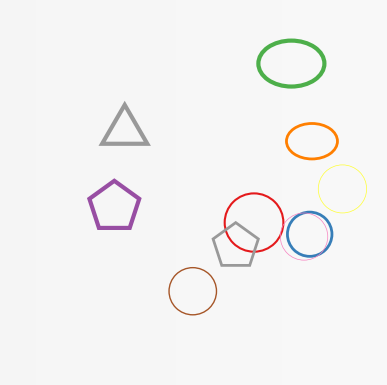[{"shape": "circle", "thickness": 1.5, "radius": 0.38, "center": [0.656, 0.422]}, {"shape": "circle", "thickness": 2, "radius": 0.29, "center": [0.799, 0.392]}, {"shape": "oval", "thickness": 3, "radius": 0.43, "center": [0.752, 0.835]}, {"shape": "pentagon", "thickness": 3, "radius": 0.34, "center": [0.295, 0.463]}, {"shape": "oval", "thickness": 2, "radius": 0.33, "center": [0.805, 0.633]}, {"shape": "circle", "thickness": 0.5, "radius": 0.31, "center": [0.884, 0.509]}, {"shape": "circle", "thickness": 1, "radius": 0.31, "center": [0.497, 0.244]}, {"shape": "circle", "thickness": 0.5, "radius": 0.31, "center": [0.785, 0.386]}, {"shape": "triangle", "thickness": 3, "radius": 0.34, "center": [0.322, 0.66]}, {"shape": "pentagon", "thickness": 2, "radius": 0.31, "center": [0.608, 0.36]}]